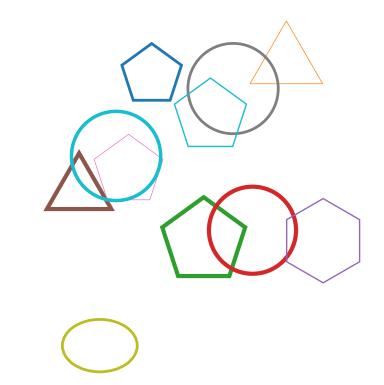[{"shape": "pentagon", "thickness": 2, "radius": 0.41, "center": [0.394, 0.805]}, {"shape": "triangle", "thickness": 0.5, "radius": 0.54, "center": [0.744, 0.837]}, {"shape": "pentagon", "thickness": 3, "radius": 0.57, "center": [0.529, 0.375]}, {"shape": "circle", "thickness": 3, "radius": 0.57, "center": [0.656, 0.402]}, {"shape": "hexagon", "thickness": 1, "radius": 0.55, "center": [0.839, 0.375]}, {"shape": "triangle", "thickness": 3, "radius": 0.48, "center": [0.206, 0.505]}, {"shape": "pentagon", "thickness": 0.5, "radius": 0.47, "center": [0.334, 0.557]}, {"shape": "circle", "thickness": 2, "radius": 0.59, "center": [0.605, 0.77]}, {"shape": "oval", "thickness": 2, "radius": 0.49, "center": [0.259, 0.102]}, {"shape": "pentagon", "thickness": 1, "radius": 0.49, "center": [0.547, 0.699]}, {"shape": "circle", "thickness": 2.5, "radius": 0.58, "center": [0.302, 0.595]}]